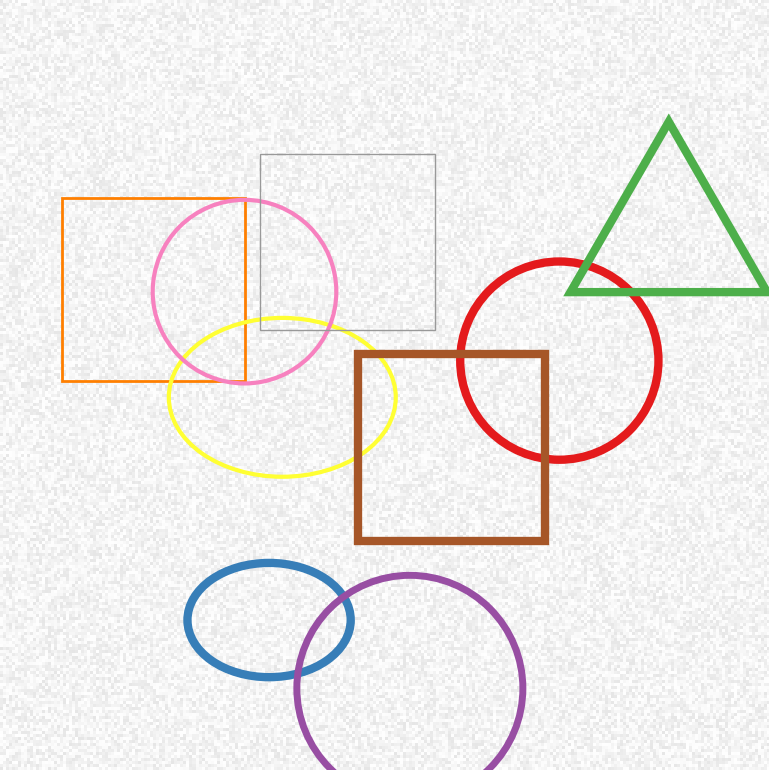[{"shape": "circle", "thickness": 3, "radius": 0.64, "center": [0.726, 0.532]}, {"shape": "oval", "thickness": 3, "radius": 0.53, "center": [0.349, 0.195]}, {"shape": "triangle", "thickness": 3, "radius": 0.74, "center": [0.869, 0.694]}, {"shape": "circle", "thickness": 2.5, "radius": 0.73, "center": [0.532, 0.106]}, {"shape": "square", "thickness": 1, "radius": 0.59, "center": [0.199, 0.624]}, {"shape": "oval", "thickness": 1.5, "radius": 0.74, "center": [0.367, 0.484]}, {"shape": "square", "thickness": 3, "radius": 0.61, "center": [0.587, 0.419]}, {"shape": "circle", "thickness": 1.5, "radius": 0.6, "center": [0.318, 0.621]}, {"shape": "square", "thickness": 0.5, "radius": 0.57, "center": [0.451, 0.686]}]